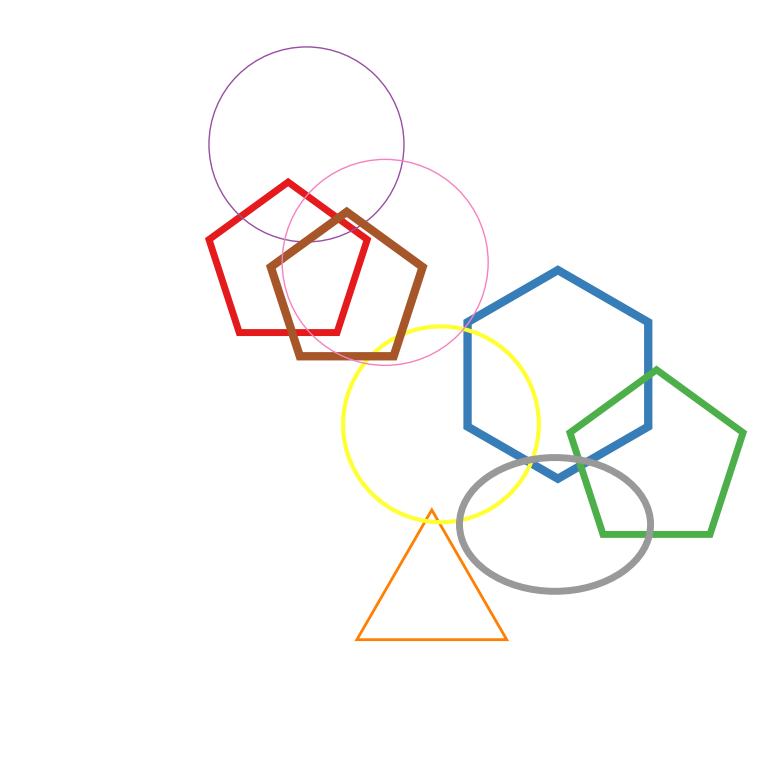[{"shape": "pentagon", "thickness": 2.5, "radius": 0.54, "center": [0.374, 0.655]}, {"shape": "hexagon", "thickness": 3, "radius": 0.68, "center": [0.725, 0.514]}, {"shape": "pentagon", "thickness": 2.5, "radius": 0.59, "center": [0.853, 0.402]}, {"shape": "circle", "thickness": 0.5, "radius": 0.63, "center": [0.398, 0.812]}, {"shape": "triangle", "thickness": 1, "radius": 0.56, "center": [0.561, 0.225]}, {"shape": "circle", "thickness": 1.5, "radius": 0.64, "center": [0.573, 0.449]}, {"shape": "pentagon", "thickness": 3, "radius": 0.52, "center": [0.45, 0.621]}, {"shape": "circle", "thickness": 0.5, "radius": 0.67, "center": [0.5, 0.659]}, {"shape": "oval", "thickness": 2.5, "radius": 0.62, "center": [0.721, 0.319]}]